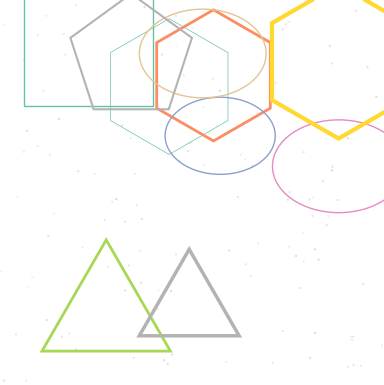[{"shape": "square", "thickness": 1, "radius": 0.83, "center": [0.23, 0.891]}, {"shape": "hexagon", "thickness": 0.5, "radius": 0.88, "center": [0.439, 0.775]}, {"shape": "hexagon", "thickness": 2, "radius": 0.85, "center": [0.555, 0.804]}, {"shape": "oval", "thickness": 1, "radius": 0.72, "center": [0.572, 0.647]}, {"shape": "oval", "thickness": 1, "radius": 0.86, "center": [0.88, 0.568]}, {"shape": "triangle", "thickness": 2, "radius": 0.96, "center": [0.276, 0.184]}, {"shape": "hexagon", "thickness": 3, "radius": 1.0, "center": [0.88, 0.84]}, {"shape": "oval", "thickness": 1, "radius": 0.82, "center": [0.527, 0.861]}, {"shape": "triangle", "thickness": 2.5, "radius": 0.75, "center": [0.491, 0.203]}, {"shape": "pentagon", "thickness": 1.5, "radius": 0.83, "center": [0.341, 0.85]}]